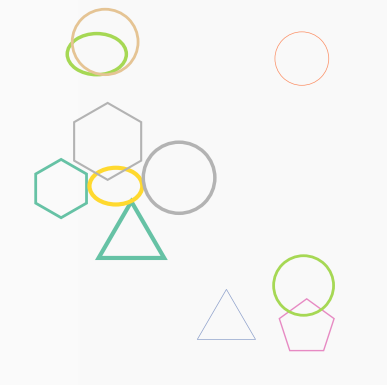[{"shape": "triangle", "thickness": 3, "radius": 0.49, "center": [0.339, 0.379]}, {"shape": "hexagon", "thickness": 2, "radius": 0.38, "center": [0.158, 0.51]}, {"shape": "circle", "thickness": 0.5, "radius": 0.35, "center": [0.779, 0.848]}, {"shape": "triangle", "thickness": 0.5, "radius": 0.43, "center": [0.584, 0.162]}, {"shape": "pentagon", "thickness": 1, "radius": 0.37, "center": [0.791, 0.149]}, {"shape": "oval", "thickness": 2.5, "radius": 0.38, "center": [0.25, 0.859]}, {"shape": "circle", "thickness": 2, "radius": 0.39, "center": [0.783, 0.258]}, {"shape": "oval", "thickness": 3, "radius": 0.34, "center": [0.299, 0.517]}, {"shape": "circle", "thickness": 2, "radius": 0.42, "center": [0.271, 0.891]}, {"shape": "circle", "thickness": 2.5, "radius": 0.46, "center": [0.462, 0.538]}, {"shape": "hexagon", "thickness": 1.5, "radius": 0.5, "center": [0.278, 0.633]}]